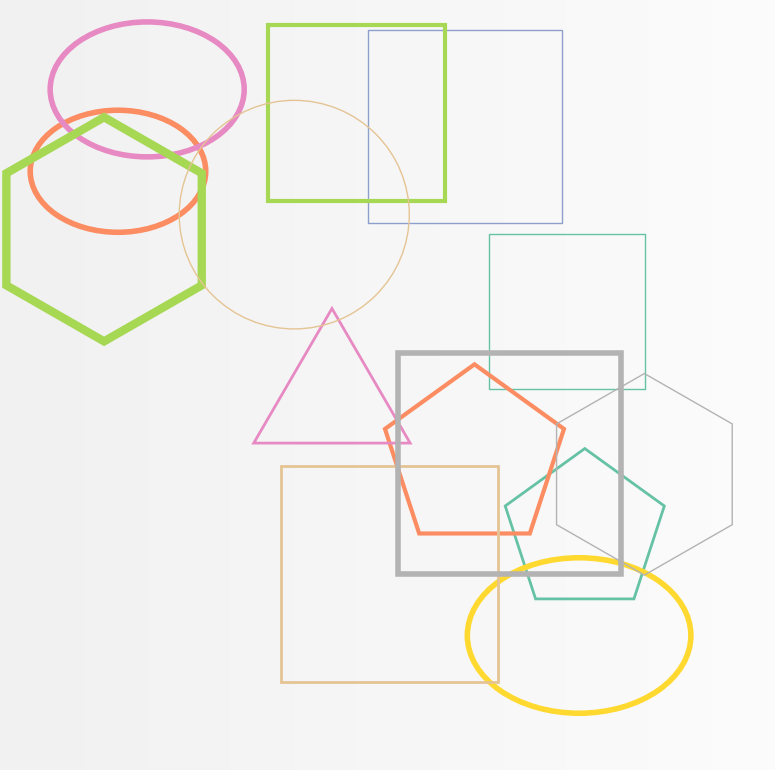[{"shape": "square", "thickness": 0.5, "radius": 0.5, "center": [0.731, 0.596]}, {"shape": "pentagon", "thickness": 1, "radius": 0.54, "center": [0.755, 0.31]}, {"shape": "oval", "thickness": 2, "radius": 0.57, "center": [0.152, 0.778]}, {"shape": "pentagon", "thickness": 1.5, "radius": 0.61, "center": [0.612, 0.405]}, {"shape": "square", "thickness": 0.5, "radius": 0.63, "center": [0.6, 0.836]}, {"shape": "oval", "thickness": 2, "radius": 0.63, "center": [0.19, 0.884]}, {"shape": "triangle", "thickness": 1, "radius": 0.58, "center": [0.428, 0.483]}, {"shape": "hexagon", "thickness": 3, "radius": 0.73, "center": [0.134, 0.702]}, {"shape": "square", "thickness": 1.5, "radius": 0.57, "center": [0.46, 0.854]}, {"shape": "oval", "thickness": 2, "radius": 0.72, "center": [0.747, 0.175]}, {"shape": "circle", "thickness": 0.5, "radius": 0.74, "center": [0.38, 0.721]}, {"shape": "square", "thickness": 1, "radius": 0.7, "center": [0.503, 0.255]}, {"shape": "square", "thickness": 2, "radius": 0.72, "center": [0.657, 0.398]}, {"shape": "hexagon", "thickness": 0.5, "radius": 0.65, "center": [0.831, 0.384]}]